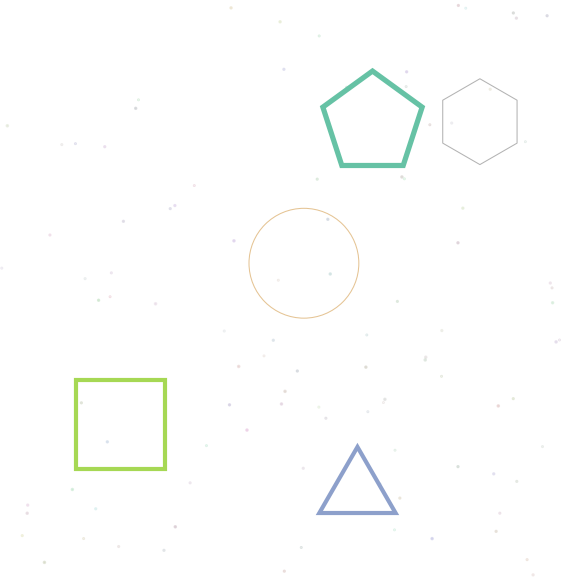[{"shape": "pentagon", "thickness": 2.5, "radius": 0.45, "center": [0.645, 0.786]}, {"shape": "triangle", "thickness": 2, "radius": 0.38, "center": [0.619, 0.149]}, {"shape": "square", "thickness": 2, "radius": 0.39, "center": [0.209, 0.263]}, {"shape": "circle", "thickness": 0.5, "radius": 0.48, "center": [0.526, 0.543]}, {"shape": "hexagon", "thickness": 0.5, "radius": 0.37, "center": [0.831, 0.788]}]